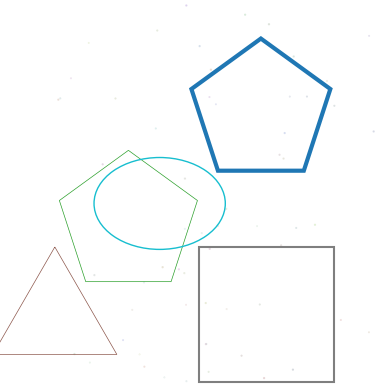[{"shape": "pentagon", "thickness": 3, "radius": 0.95, "center": [0.678, 0.71]}, {"shape": "pentagon", "thickness": 0.5, "radius": 0.94, "center": [0.334, 0.421]}, {"shape": "triangle", "thickness": 0.5, "radius": 0.93, "center": [0.142, 0.172]}, {"shape": "square", "thickness": 1.5, "radius": 0.88, "center": [0.692, 0.183]}, {"shape": "oval", "thickness": 1, "radius": 0.85, "center": [0.415, 0.472]}]